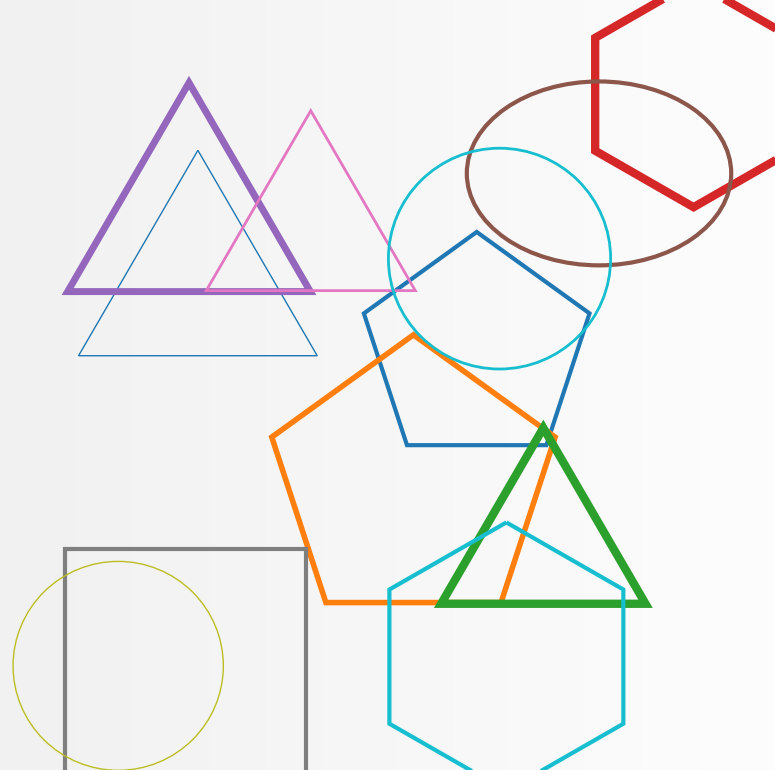[{"shape": "pentagon", "thickness": 1.5, "radius": 0.77, "center": [0.615, 0.546]}, {"shape": "triangle", "thickness": 0.5, "radius": 0.89, "center": [0.255, 0.627]}, {"shape": "pentagon", "thickness": 2, "radius": 0.96, "center": [0.533, 0.373]}, {"shape": "triangle", "thickness": 3, "radius": 0.76, "center": [0.701, 0.292]}, {"shape": "hexagon", "thickness": 3, "radius": 0.73, "center": [0.895, 0.878]}, {"shape": "triangle", "thickness": 2.5, "radius": 0.9, "center": [0.244, 0.712]}, {"shape": "oval", "thickness": 1.5, "radius": 0.85, "center": [0.773, 0.775]}, {"shape": "triangle", "thickness": 1, "radius": 0.78, "center": [0.401, 0.7]}, {"shape": "square", "thickness": 1.5, "radius": 0.78, "center": [0.239, 0.131]}, {"shape": "circle", "thickness": 0.5, "radius": 0.68, "center": [0.153, 0.135]}, {"shape": "circle", "thickness": 1, "radius": 0.72, "center": [0.645, 0.664]}, {"shape": "hexagon", "thickness": 1.5, "radius": 0.87, "center": [0.653, 0.147]}]